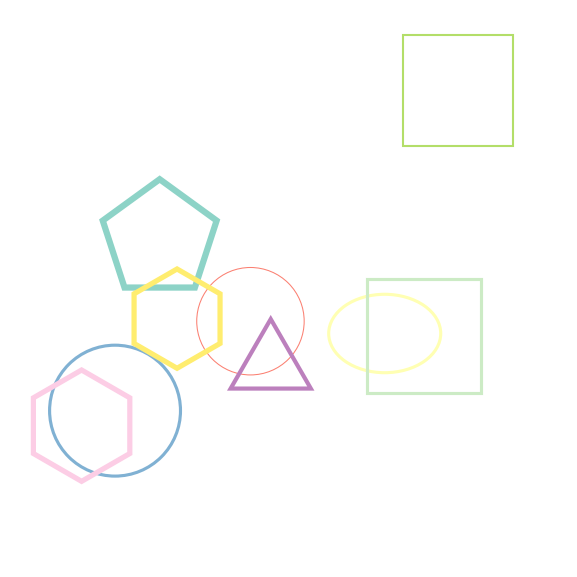[{"shape": "pentagon", "thickness": 3, "radius": 0.52, "center": [0.277, 0.585]}, {"shape": "oval", "thickness": 1.5, "radius": 0.48, "center": [0.666, 0.422]}, {"shape": "circle", "thickness": 0.5, "radius": 0.47, "center": [0.434, 0.443]}, {"shape": "circle", "thickness": 1.5, "radius": 0.57, "center": [0.199, 0.288]}, {"shape": "square", "thickness": 1, "radius": 0.48, "center": [0.793, 0.842]}, {"shape": "hexagon", "thickness": 2.5, "radius": 0.48, "center": [0.141, 0.262]}, {"shape": "triangle", "thickness": 2, "radius": 0.4, "center": [0.469, 0.366]}, {"shape": "square", "thickness": 1.5, "radius": 0.49, "center": [0.735, 0.417]}, {"shape": "hexagon", "thickness": 2.5, "radius": 0.43, "center": [0.307, 0.447]}]